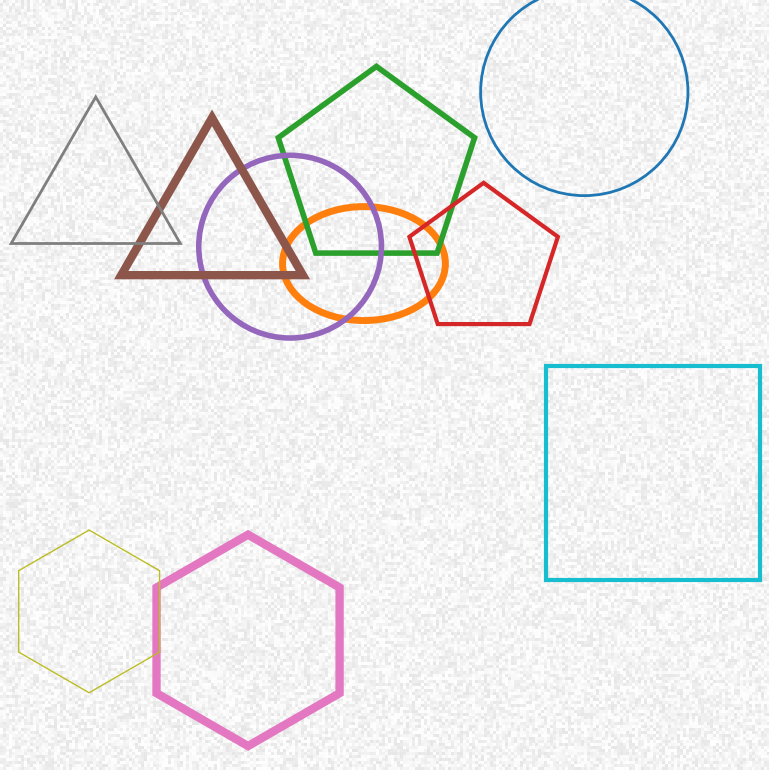[{"shape": "circle", "thickness": 1, "radius": 0.67, "center": [0.759, 0.881]}, {"shape": "oval", "thickness": 2.5, "radius": 0.53, "center": [0.473, 0.658]}, {"shape": "pentagon", "thickness": 2, "radius": 0.67, "center": [0.489, 0.78]}, {"shape": "pentagon", "thickness": 1.5, "radius": 0.51, "center": [0.628, 0.661]}, {"shape": "circle", "thickness": 2, "radius": 0.59, "center": [0.377, 0.68]}, {"shape": "triangle", "thickness": 3, "radius": 0.68, "center": [0.275, 0.711]}, {"shape": "hexagon", "thickness": 3, "radius": 0.69, "center": [0.322, 0.168]}, {"shape": "triangle", "thickness": 1, "radius": 0.63, "center": [0.124, 0.747]}, {"shape": "hexagon", "thickness": 0.5, "radius": 0.53, "center": [0.116, 0.206]}, {"shape": "square", "thickness": 1.5, "radius": 0.69, "center": [0.848, 0.386]}]